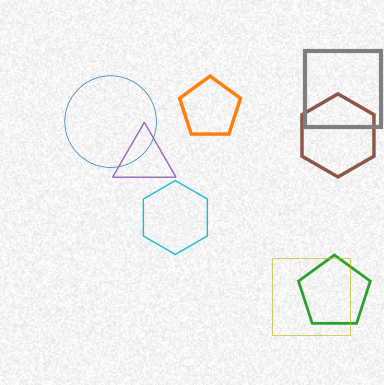[{"shape": "circle", "thickness": 0.5, "radius": 0.6, "center": [0.287, 0.684]}, {"shape": "pentagon", "thickness": 2.5, "radius": 0.42, "center": [0.546, 0.719]}, {"shape": "pentagon", "thickness": 2, "radius": 0.49, "center": [0.869, 0.24]}, {"shape": "triangle", "thickness": 1, "radius": 0.48, "center": [0.375, 0.587]}, {"shape": "hexagon", "thickness": 2.5, "radius": 0.54, "center": [0.878, 0.648]}, {"shape": "square", "thickness": 3, "radius": 0.49, "center": [0.891, 0.769]}, {"shape": "square", "thickness": 0.5, "radius": 0.5, "center": [0.808, 0.229]}, {"shape": "hexagon", "thickness": 1, "radius": 0.48, "center": [0.455, 0.435]}]